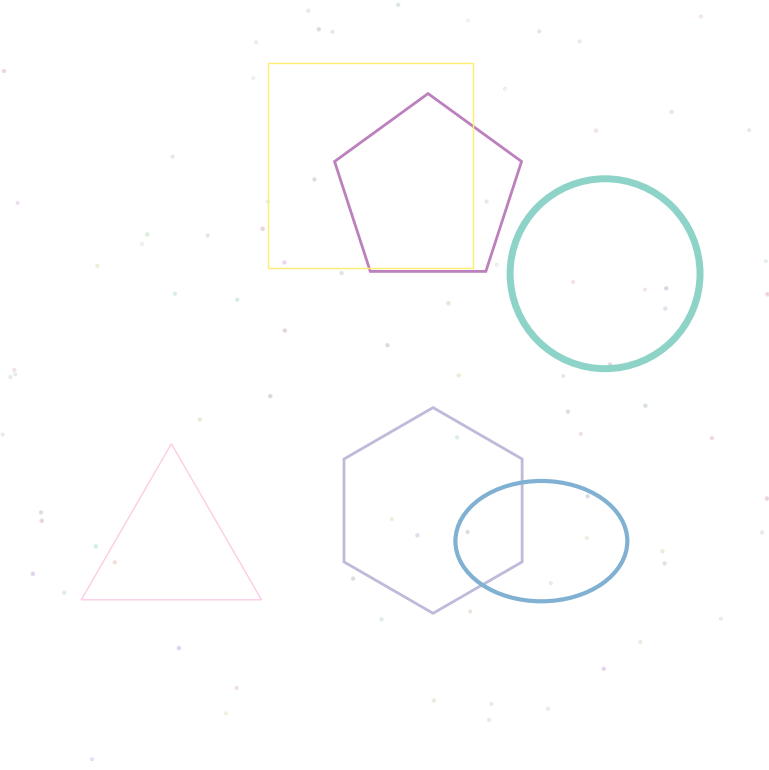[{"shape": "circle", "thickness": 2.5, "radius": 0.62, "center": [0.786, 0.644]}, {"shape": "hexagon", "thickness": 1, "radius": 0.67, "center": [0.562, 0.337]}, {"shape": "oval", "thickness": 1.5, "radius": 0.56, "center": [0.703, 0.297]}, {"shape": "triangle", "thickness": 0.5, "radius": 0.68, "center": [0.223, 0.289]}, {"shape": "pentagon", "thickness": 1, "radius": 0.64, "center": [0.556, 0.751]}, {"shape": "square", "thickness": 0.5, "radius": 0.66, "center": [0.481, 0.785]}]